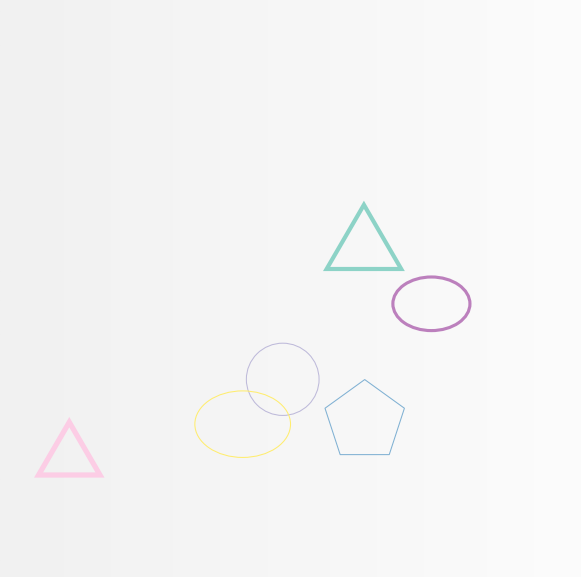[{"shape": "triangle", "thickness": 2, "radius": 0.37, "center": [0.626, 0.57]}, {"shape": "circle", "thickness": 0.5, "radius": 0.31, "center": [0.486, 0.342]}, {"shape": "pentagon", "thickness": 0.5, "radius": 0.36, "center": [0.627, 0.27]}, {"shape": "triangle", "thickness": 2.5, "radius": 0.31, "center": [0.119, 0.207]}, {"shape": "oval", "thickness": 1.5, "radius": 0.33, "center": [0.742, 0.473]}, {"shape": "oval", "thickness": 0.5, "radius": 0.41, "center": [0.418, 0.265]}]